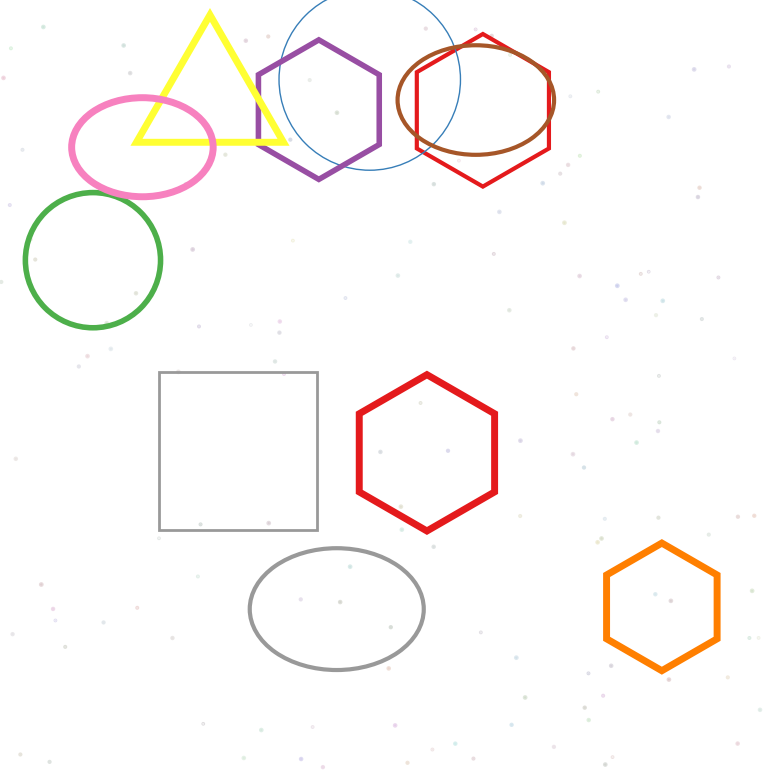[{"shape": "hexagon", "thickness": 2.5, "radius": 0.51, "center": [0.554, 0.412]}, {"shape": "hexagon", "thickness": 1.5, "radius": 0.5, "center": [0.627, 0.857]}, {"shape": "circle", "thickness": 0.5, "radius": 0.59, "center": [0.48, 0.897]}, {"shape": "circle", "thickness": 2, "radius": 0.44, "center": [0.121, 0.662]}, {"shape": "hexagon", "thickness": 2, "radius": 0.45, "center": [0.414, 0.858]}, {"shape": "hexagon", "thickness": 2.5, "radius": 0.41, "center": [0.86, 0.212]}, {"shape": "triangle", "thickness": 2.5, "radius": 0.55, "center": [0.273, 0.87]}, {"shape": "oval", "thickness": 1.5, "radius": 0.51, "center": [0.618, 0.87]}, {"shape": "oval", "thickness": 2.5, "radius": 0.46, "center": [0.185, 0.809]}, {"shape": "square", "thickness": 1, "radius": 0.51, "center": [0.309, 0.414]}, {"shape": "oval", "thickness": 1.5, "radius": 0.57, "center": [0.437, 0.209]}]